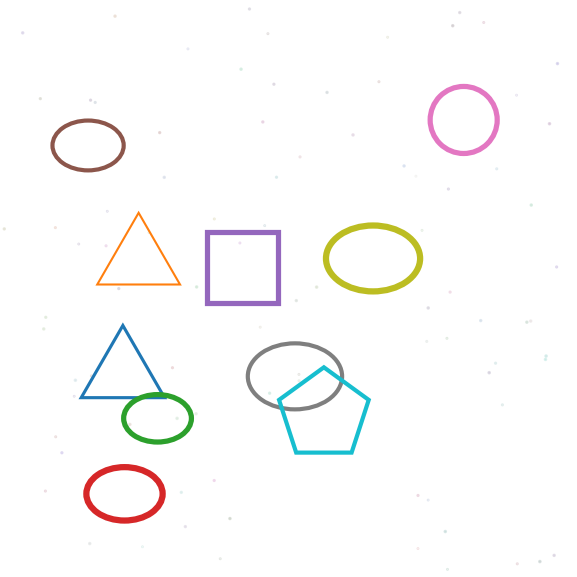[{"shape": "triangle", "thickness": 1.5, "radius": 0.42, "center": [0.213, 0.352]}, {"shape": "triangle", "thickness": 1, "radius": 0.41, "center": [0.24, 0.548]}, {"shape": "oval", "thickness": 2.5, "radius": 0.29, "center": [0.273, 0.275]}, {"shape": "oval", "thickness": 3, "radius": 0.33, "center": [0.216, 0.144]}, {"shape": "square", "thickness": 2.5, "radius": 0.31, "center": [0.421, 0.536]}, {"shape": "oval", "thickness": 2, "radius": 0.31, "center": [0.153, 0.747]}, {"shape": "circle", "thickness": 2.5, "radius": 0.29, "center": [0.803, 0.791]}, {"shape": "oval", "thickness": 2, "radius": 0.41, "center": [0.511, 0.347]}, {"shape": "oval", "thickness": 3, "radius": 0.41, "center": [0.646, 0.552]}, {"shape": "pentagon", "thickness": 2, "radius": 0.41, "center": [0.561, 0.281]}]